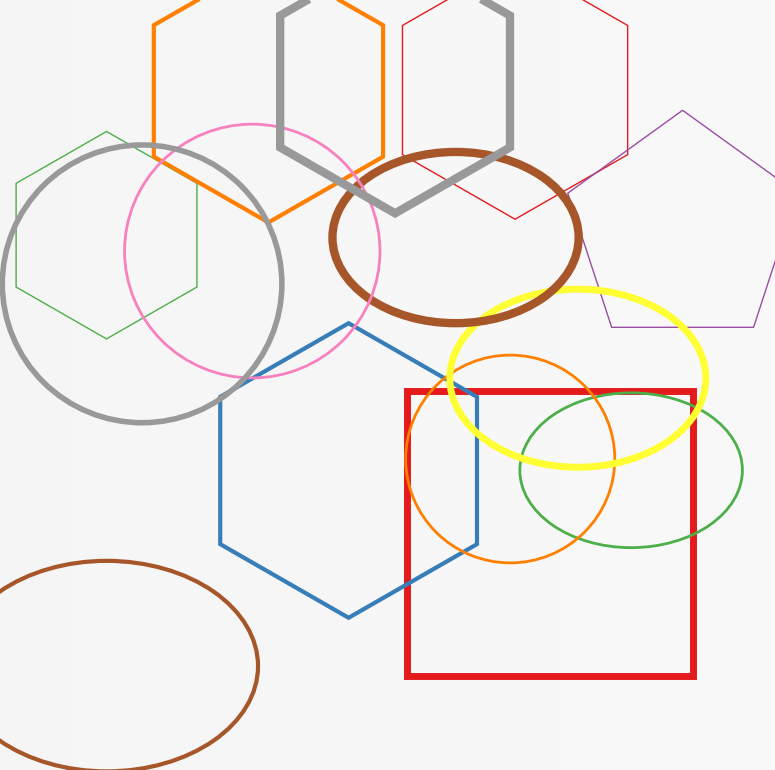[{"shape": "hexagon", "thickness": 0.5, "radius": 0.84, "center": [0.665, 0.883]}, {"shape": "square", "thickness": 2.5, "radius": 0.92, "center": [0.71, 0.307]}, {"shape": "hexagon", "thickness": 1.5, "radius": 0.96, "center": [0.45, 0.389]}, {"shape": "oval", "thickness": 1, "radius": 0.72, "center": [0.814, 0.389]}, {"shape": "hexagon", "thickness": 0.5, "radius": 0.67, "center": [0.137, 0.695]}, {"shape": "pentagon", "thickness": 0.5, "radius": 0.78, "center": [0.881, 0.701]}, {"shape": "hexagon", "thickness": 1.5, "radius": 0.85, "center": [0.346, 0.882]}, {"shape": "circle", "thickness": 1, "radius": 0.67, "center": [0.658, 0.404]}, {"shape": "oval", "thickness": 2.5, "radius": 0.83, "center": [0.746, 0.509]}, {"shape": "oval", "thickness": 3, "radius": 0.79, "center": [0.588, 0.691]}, {"shape": "oval", "thickness": 1.5, "radius": 0.98, "center": [0.138, 0.135]}, {"shape": "circle", "thickness": 1, "radius": 0.82, "center": [0.326, 0.674]}, {"shape": "circle", "thickness": 2, "radius": 0.9, "center": [0.183, 0.631]}, {"shape": "hexagon", "thickness": 3, "radius": 0.86, "center": [0.51, 0.894]}]